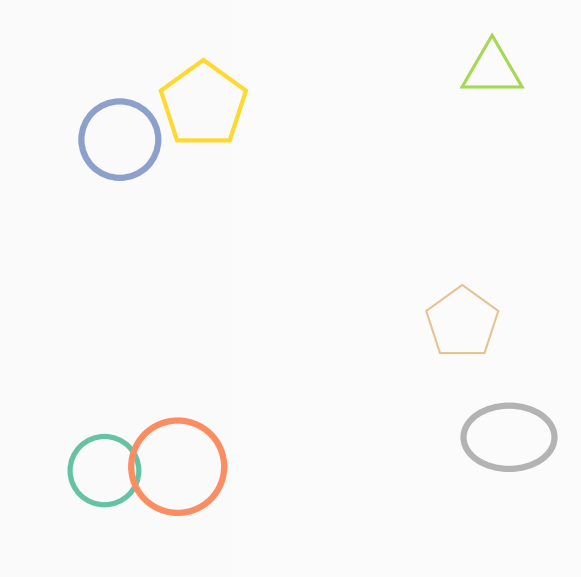[{"shape": "circle", "thickness": 2.5, "radius": 0.3, "center": [0.18, 0.184]}, {"shape": "circle", "thickness": 3, "radius": 0.4, "center": [0.306, 0.191]}, {"shape": "circle", "thickness": 3, "radius": 0.33, "center": [0.206, 0.757]}, {"shape": "triangle", "thickness": 1.5, "radius": 0.3, "center": [0.847, 0.878]}, {"shape": "pentagon", "thickness": 2, "radius": 0.39, "center": [0.35, 0.818]}, {"shape": "pentagon", "thickness": 1, "radius": 0.33, "center": [0.795, 0.441]}, {"shape": "oval", "thickness": 3, "radius": 0.39, "center": [0.876, 0.242]}]